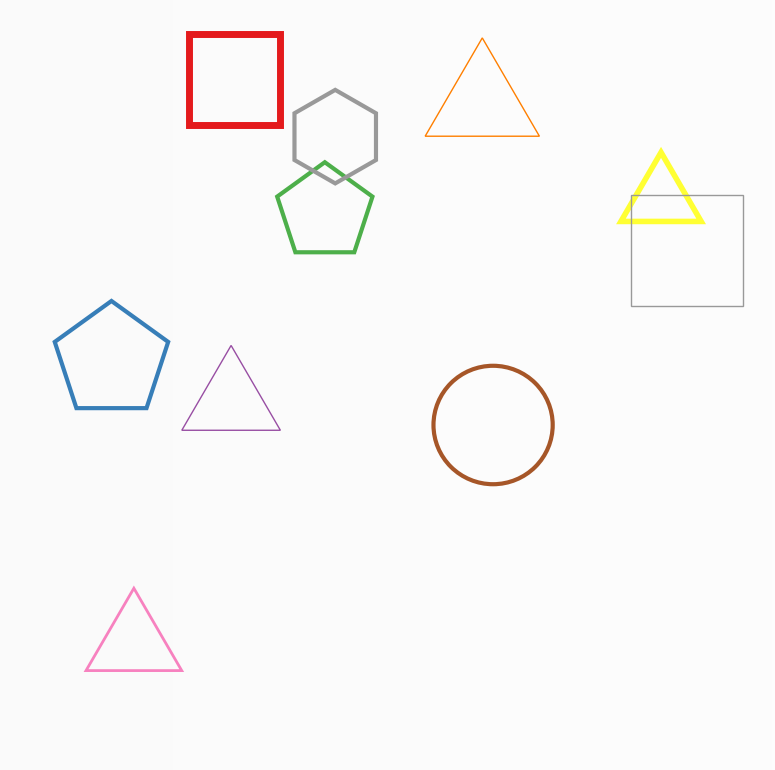[{"shape": "square", "thickness": 2.5, "radius": 0.29, "center": [0.303, 0.897]}, {"shape": "pentagon", "thickness": 1.5, "radius": 0.38, "center": [0.144, 0.532]}, {"shape": "pentagon", "thickness": 1.5, "radius": 0.32, "center": [0.419, 0.725]}, {"shape": "triangle", "thickness": 0.5, "radius": 0.37, "center": [0.298, 0.478]}, {"shape": "triangle", "thickness": 0.5, "radius": 0.43, "center": [0.622, 0.866]}, {"shape": "triangle", "thickness": 2, "radius": 0.3, "center": [0.853, 0.742]}, {"shape": "circle", "thickness": 1.5, "radius": 0.38, "center": [0.636, 0.448]}, {"shape": "triangle", "thickness": 1, "radius": 0.36, "center": [0.173, 0.165]}, {"shape": "square", "thickness": 0.5, "radius": 0.36, "center": [0.886, 0.675]}, {"shape": "hexagon", "thickness": 1.5, "radius": 0.3, "center": [0.433, 0.823]}]